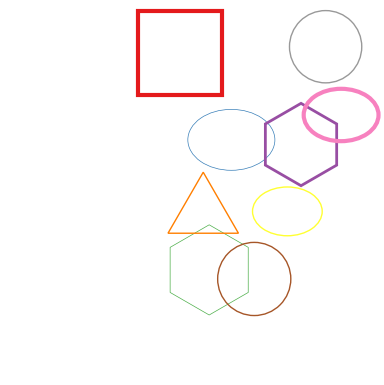[{"shape": "square", "thickness": 3, "radius": 0.55, "center": [0.469, 0.863]}, {"shape": "oval", "thickness": 0.5, "radius": 0.57, "center": [0.601, 0.637]}, {"shape": "hexagon", "thickness": 0.5, "radius": 0.59, "center": [0.543, 0.299]}, {"shape": "hexagon", "thickness": 2, "radius": 0.53, "center": [0.782, 0.625]}, {"shape": "triangle", "thickness": 1, "radius": 0.53, "center": [0.528, 0.447]}, {"shape": "oval", "thickness": 1, "radius": 0.45, "center": [0.746, 0.451]}, {"shape": "circle", "thickness": 1, "radius": 0.47, "center": [0.66, 0.275]}, {"shape": "oval", "thickness": 3, "radius": 0.49, "center": [0.886, 0.701]}, {"shape": "circle", "thickness": 1, "radius": 0.47, "center": [0.846, 0.879]}]